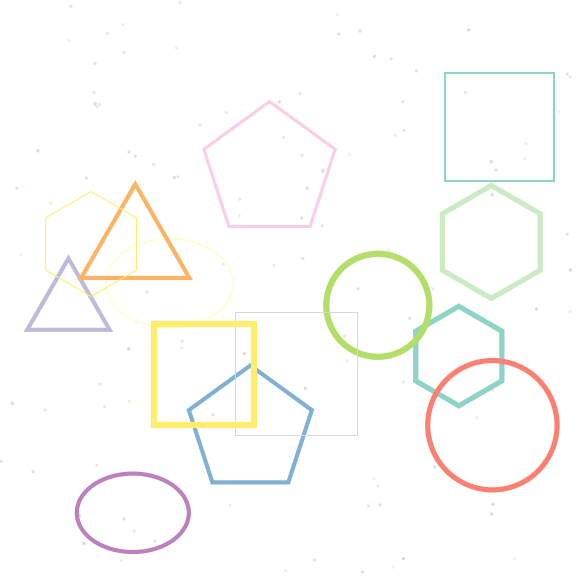[{"shape": "hexagon", "thickness": 2.5, "radius": 0.43, "center": [0.794, 0.383]}, {"shape": "square", "thickness": 1, "radius": 0.47, "center": [0.865, 0.779]}, {"shape": "oval", "thickness": 0.5, "radius": 0.55, "center": [0.294, 0.509]}, {"shape": "triangle", "thickness": 2, "radius": 0.41, "center": [0.118, 0.469]}, {"shape": "circle", "thickness": 2.5, "radius": 0.56, "center": [0.853, 0.263]}, {"shape": "pentagon", "thickness": 2, "radius": 0.56, "center": [0.434, 0.254]}, {"shape": "triangle", "thickness": 2, "radius": 0.54, "center": [0.234, 0.572]}, {"shape": "circle", "thickness": 3, "radius": 0.45, "center": [0.654, 0.47]}, {"shape": "pentagon", "thickness": 1.5, "radius": 0.6, "center": [0.467, 0.704]}, {"shape": "square", "thickness": 0.5, "radius": 0.53, "center": [0.513, 0.352]}, {"shape": "oval", "thickness": 2, "radius": 0.49, "center": [0.23, 0.111]}, {"shape": "hexagon", "thickness": 2.5, "radius": 0.49, "center": [0.851, 0.58]}, {"shape": "hexagon", "thickness": 0.5, "radius": 0.45, "center": [0.158, 0.577]}, {"shape": "square", "thickness": 3, "radius": 0.43, "center": [0.354, 0.351]}]